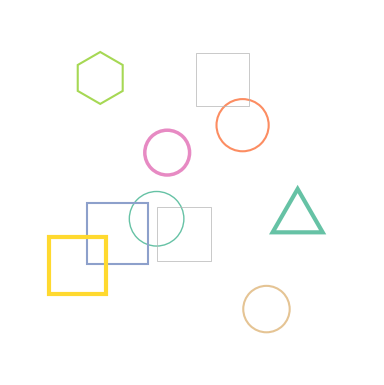[{"shape": "circle", "thickness": 1, "radius": 0.35, "center": [0.407, 0.432]}, {"shape": "triangle", "thickness": 3, "radius": 0.38, "center": [0.773, 0.434]}, {"shape": "circle", "thickness": 1.5, "radius": 0.34, "center": [0.63, 0.675]}, {"shape": "square", "thickness": 1.5, "radius": 0.4, "center": [0.306, 0.394]}, {"shape": "circle", "thickness": 2.5, "radius": 0.29, "center": [0.434, 0.604]}, {"shape": "hexagon", "thickness": 1.5, "radius": 0.34, "center": [0.26, 0.798]}, {"shape": "square", "thickness": 3, "radius": 0.37, "center": [0.202, 0.31]}, {"shape": "circle", "thickness": 1.5, "radius": 0.3, "center": [0.692, 0.197]}, {"shape": "square", "thickness": 0.5, "radius": 0.34, "center": [0.578, 0.794]}, {"shape": "square", "thickness": 0.5, "radius": 0.35, "center": [0.478, 0.391]}]